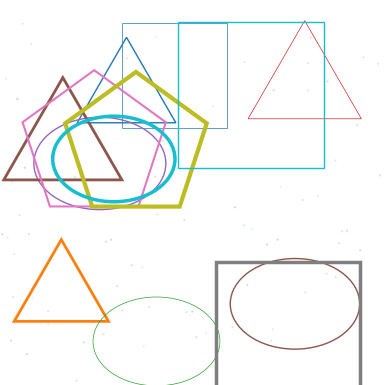[{"shape": "square", "thickness": 0.5, "radius": 0.68, "center": [0.453, 0.803]}, {"shape": "triangle", "thickness": 1, "radius": 0.74, "center": [0.329, 0.755]}, {"shape": "triangle", "thickness": 2, "radius": 0.71, "center": [0.159, 0.236]}, {"shape": "oval", "thickness": 0.5, "radius": 0.82, "center": [0.406, 0.113]}, {"shape": "triangle", "thickness": 0.5, "radius": 0.85, "center": [0.791, 0.776]}, {"shape": "oval", "thickness": 1, "radius": 0.86, "center": [0.259, 0.576]}, {"shape": "oval", "thickness": 1, "radius": 0.84, "center": [0.766, 0.211]}, {"shape": "triangle", "thickness": 2, "radius": 0.89, "center": [0.163, 0.621]}, {"shape": "pentagon", "thickness": 1.5, "radius": 0.98, "center": [0.245, 0.622]}, {"shape": "square", "thickness": 2.5, "radius": 0.93, "center": [0.749, 0.133]}, {"shape": "pentagon", "thickness": 3, "radius": 0.97, "center": [0.353, 0.62]}, {"shape": "square", "thickness": 1, "radius": 0.94, "center": [0.653, 0.753]}, {"shape": "oval", "thickness": 2.5, "radius": 0.79, "center": [0.296, 0.587]}]